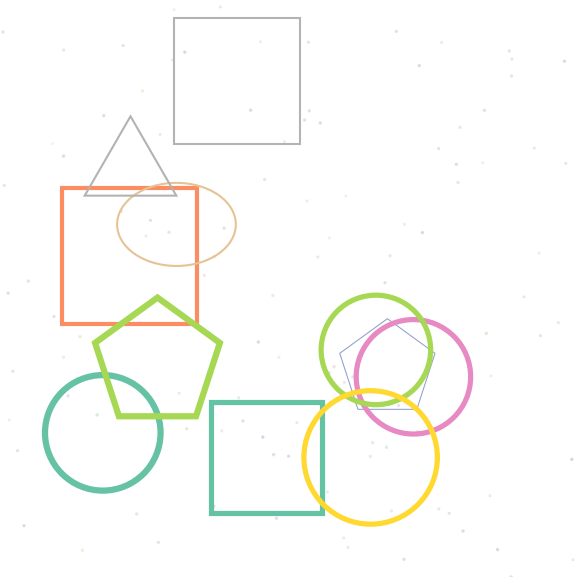[{"shape": "square", "thickness": 2.5, "radius": 0.48, "center": [0.461, 0.208]}, {"shape": "circle", "thickness": 3, "radius": 0.5, "center": [0.178, 0.25]}, {"shape": "square", "thickness": 2, "radius": 0.59, "center": [0.224, 0.555]}, {"shape": "pentagon", "thickness": 0.5, "radius": 0.43, "center": [0.671, 0.361]}, {"shape": "circle", "thickness": 2.5, "radius": 0.5, "center": [0.716, 0.347]}, {"shape": "pentagon", "thickness": 3, "radius": 0.57, "center": [0.273, 0.37]}, {"shape": "circle", "thickness": 2.5, "radius": 0.47, "center": [0.651, 0.393]}, {"shape": "circle", "thickness": 2.5, "radius": 0.58, "center": [0.642, 0.207]}, {"shape": "oval", "thickness": 1, "radius": 0.51, "center": [0.306, 0.611]}, {"shape": "square", "thickness": 1, "radius": 0.54, "center": [0.411, 0.858]}, {"shape": "triangle", "thickness": 1, "radius": 0.46, "center": [0.226, 0.706]}]